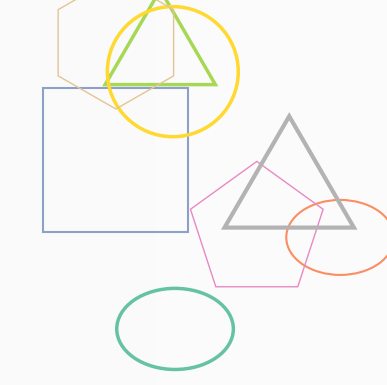[{"shape": "oval", "thickness": 2.5, "radius": 0.75, "center": [0.452, 0.146]}, {"shape": "oval", "thickness": 1.5, "radius": 0.7, "center": [0.878, 0.383]}, {"shape": "square", "thickness": 1.5, "radius": 0.94, "center": [0.298, 0.585]}, {"shape": "pentagon", "thickness": 1, "radius": 0.9, "center": [0.663, 0.401]}, {"shape": "triangle", "thickness": 2.5, "radius": 0.82, "center": [0.414, 0.862]}, {"shape": "circle", "thickness": 2.5, "radius": 0.84, "center": [0.446, 0.814]}, {"shape": "hexagon", "thickness": 1, "radius": 0.86, "center": [0.299, 0.889]}, {"shape": "triangle", "thickness": 3, "radius": 0.96, "center": [0.746, 0.505]}]